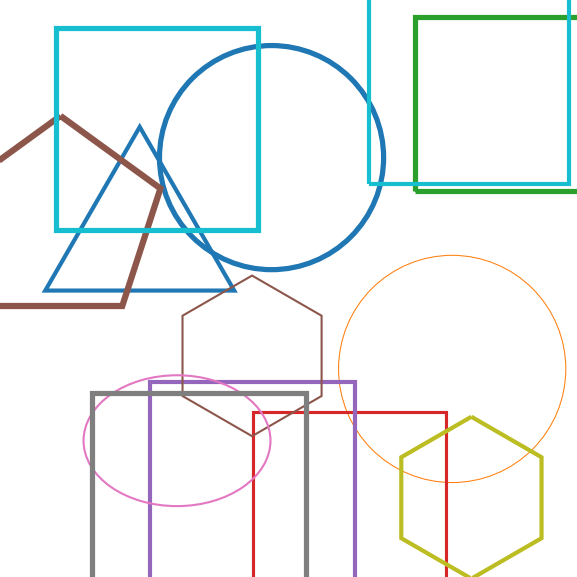[{"shape": "triangle", "thickness": 2, "radius": 0.94, "center": [0.242, 0.59]}, {"shape": "circle", "thickness": 2.5, "radius": 0.97, "center": [0.47, 0.726]}, {"shape": "circle", "thickness": 0.5, "radius": 0.98, "center": [0.783, 0.36]}, {"shape": "square", "thickness": 2.5, "radius": 0.75, "center": [0.87, 0.819]}, {"shape": "square", "thickness": 1.5, "radius": 0.84, "center": [0.605, 0.118]}, {"shape": "square", "thickness": 2, "radius": 0.89, "center": [0.437, 0.16]}, {"shape": "hexagon", "thickness": 1, "radius": 0.7, "center": [0.436, 0.383]}, {"shape": "pentagon", "thickness": 3, "radius": 0.91, "center": [0.105, 0.616]}, {"shape": "oval", "thickness": 1, "radius": 0.81, "center": [0.307, 0.236]}, {"shape": "square", "thickness": 2.5, "radius": 0.93, "center": [0.344, 0.133]}, {"shape": "hexagon", "thickness": 2, "radius": 0.7, "center": [0.816, 0.137]}, {"shape": "square", "thickness": 2, "radius": 0.87, "center": [0.812, 0.855]}, {"shape": "square", "thickness": 2.5, "radius": 0.87, "center": [0.273, 0.776]}]